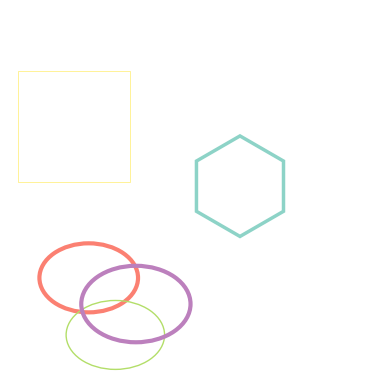[{"shape": "hexagon", "thickness": 2.5, "radius": 0.65, "center": [0.623, 0.516]}, {"shape": "oval", "thickness": 3, "radius": 0.64, "center": [0.23, 0.278]}, {"shape": "oval", "thickness": 1, "radius": 0.64, "center": [0.3, 0.13]}, {"shape": "oval", "thickness": 3, "radius": 0.71, "center": [0.353, 0.21]}, {"shape": "square", "thickness": 0.5, "radius": 0.72, "center": [0.192, 0.672]}]